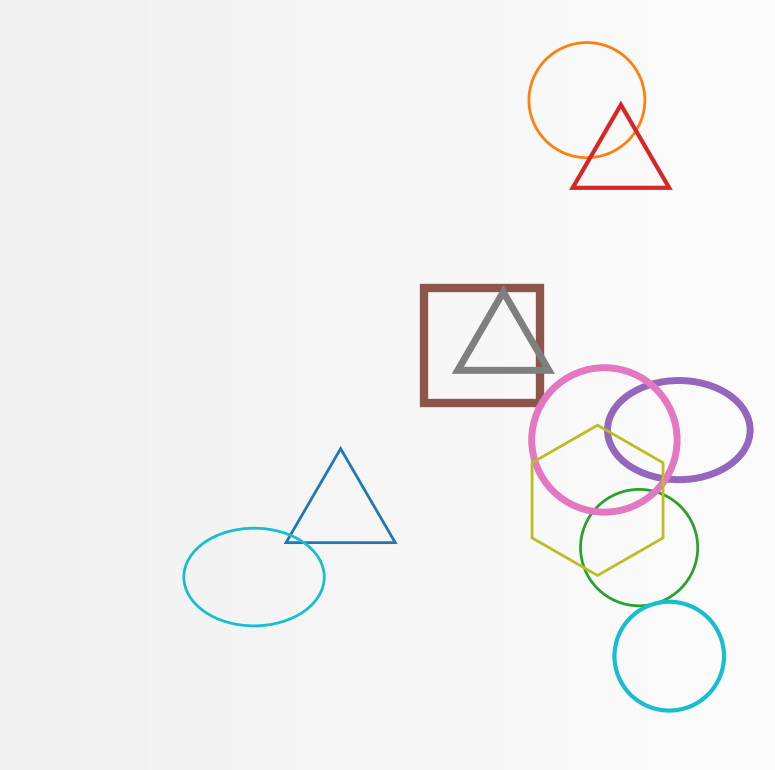[{"shape": "triangle", "thickness": 1, "radius": 0.41, "center": [0.44, 0.336]}, {"shape": "circle", "thickness": 1, "radius": 0.37, "center": [0.757, 0.87]}, {"shape": "circle", "thickness": 1, "radius": 0.38, "center": [0.825, 0.289]}, {"shape": "triangle", "thickness": 1.5, "radius": 0.36, "center": [0.801, 0.792]}, {"shape": "oval", "thickness": 2.5, "radius": 0.46, "center": [0.876, 0.441]}, {"shape": "square", "thickness": 3, "radius": 0.37, "center": [0.622, 0.552]}, {"shape": "circle", "thickness": 2.5, "radius": 0.47, "center": [0.78, 0.429]}, {"shape": "triangle", "thickness": 2.5, "radius": 0.34, "center": [0.649, 0.553]}, {"shape": "hexagon", "thickness": 1, "radius": 0.49, "center": [0.771, 0.35]}, {"shape": "circle", "thickness": 1.5, "radius": 0.35, "center": [0.864, 0.148]}, {"shape": "oval", "thickness": 1, "radius": 0.45, "center": [0.328, 0.251]}]